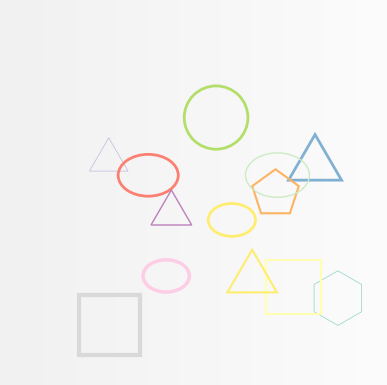[{"shape": "hexagon", "thickness": 0.5, "radius": 0.35, "center": [0.872, 0.226]}, {"shape": "square", "thickness": 1.5, "radius": 0.35, "center": [0.757, 0.255]}, {"shape": "triangle", "thickness": 0.5, "radius": 0.29, "center": [0.281, 0.584]}, {"shape": "oval", "thickness": 2, "radius": 0.39, "center": [0.382, 0.545]}, {"shape": "triangle", "thickness": 2, "radius": 0.39, "center": [0.813, 0.572]}, {"shape": "pentagon", "thickness": 1.5, "radius": 0.32, "center": [0.711, 0.497]}, {"shape": "circle", "thickness": 2, "radius": 0.41, "center": [0.558, 0.695]}, {"shape": "oval", "thickness": 2.5, "radius": 0.3, "center": [0.429, 0.283]}, {"shape": "square", "thickness": 3, "radius": 0.39, "center": [0.283, 0.155]}, {"shape": "triangle", "thickness": 1, "radius": 0.3, "center": [0.442, 0.446]}, {"shape": "oval", "thickness": 1, "radius": 0.41, "center": [0.716, 0.545]}, {"shape": "oval", "thickness": 2, "radius": 0.3, "center": [0.598, 0.429]}, {"shape": "triangle", "thickness": 1.5, "radius": 0.37, "center": [0.651, 0.278]}]